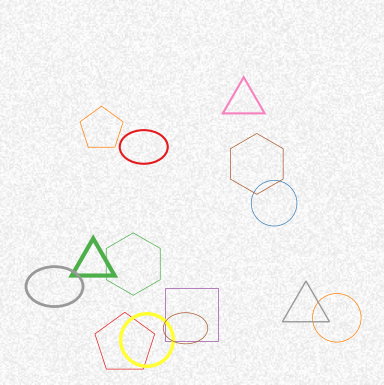[{"shape": "pentagon", "thickness": 0.5, "radius": 0.41, "center": [0.324, 0.107]}, {"shape": "oval", "thickness": 1.5, "radius": 0.31, "center": [0.373, 0.618]}, {"shape": "circle", "thickness": 0.5, "radius": 0.3, "center": [0.712, 0.472]}, {"shape": "hexagon", "thickness": 0.5, "radius": 0.41, "center": [0.346, 0.314]}, {"shape": "triangle", "thickness": 3, "radius": 0.32, "center": [0.242, 0.316]}, {"shape": "square", "thickness": 0.5, "radius": 0.35, "center": [0.496, 0.183]}, {"shape": "circle", "thickness": 0.5, "radius": 0.32, "center": [0.875, 0.175]}, {"shape": "pentagon", "thickness": 0.5, "radius": 0.29, "center": [0.264, 0.665]}, {"shape": "circle", "thickness": 2.5, "radius": 0.34, "center": [0.382, 0.117]}, {"shape": "oval", "thickness": 0.5, "radius": 0.29, "center": [0.482, 0.147]}, {"shape": "hexagon", "thickness": 0.5, "radius": 0.4, "center": [0.667, 0.574]}, {"shape": "triangle", "thickness": 1.5, "radius": 0.31, "center": [0.633, 0.737]}, {"shape": "triangle", "thickness": 1, "radius": 0.35, "center": [0.795, 0.2]}, {"shape": "oval", "thickness": 2, "radius": 0.37, "center": [0.142, 0.256]}]